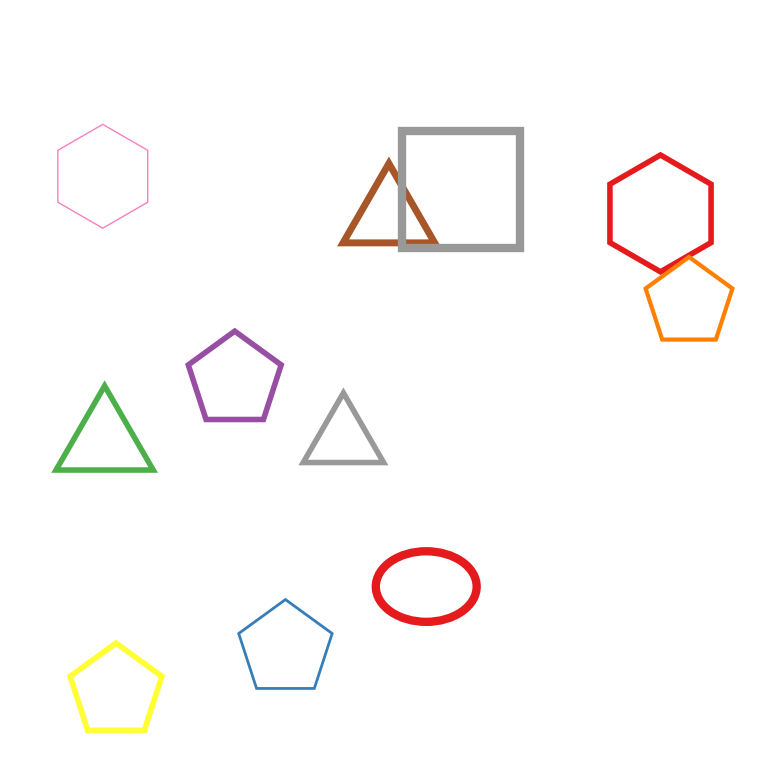[{"shape": "hexagon", "thickness": 2, "radius": 0.38, "center": [0.858, 0.723]}, {"shape": "oval", "thickness": 3, "radius": 0.33, "center": [0.554, 0.238]}, {"shape": "pentagon", "thickness": 1, "radius": 0.32, "center": [0.371, 0.158]}, {"shape": "triangle", "thickness": 2, "radius": 0.36, "center": [0.136, 0.426]}, {"shape": "pentagon", "thickness": 2, "radius": 0.32, "center": [0.305, 0.506]}, {"shape": "pentagon", "thickness": 1.5, "radius": 0.3, "center": [0.895, 0.607]}, {"shape": "pentagon", "thickness": 2, "radius": 0.31, "center": [0.151, 0.102]}, {"shape": "triangle", "thickness": 2.5, "radius": 0.34, "center": [0.505, 0.719]}, {"shape": "hexagon", "thickness": 0.5, "radius": 0.34, "center": [0.133, 0.771]}, {"shape": "triangle", "thickness": 2, "radius": 0.3, "center": [0.446, 0.429]}, {"shape": "square", "thickness": 3, "radius": 0.38, "center": [0.599, 0.754]}]